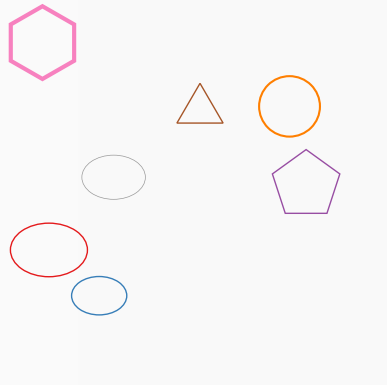[{"shape": "oval", "thickness": 1, "radius": 0.5, "center": [0.126, 0.351]}, {"shape": "oval", "thickness": 1, "radius": 0.36, "center": [0.256, 0.232]}, {"shape": "pentagon", "thickness": 1, "radius": 0.46, "center": [0.79, 0.52]}, {"shape": "circle", "thickness": 1.5, "radius": 0.39, "center": [0.747, 0.724]}, {"shape": "triangle", "thickness": 1, "radius": 0.34, "center": [0.516, 0.715]}, {"shape": "hexagon", "thickness": 3, "radius": 0.47, "center": [0.11, 0.889]}, {"shape": "oval", "thickness": 0.5, "radius": 0.41, "center": [0.293, 0.54]}]